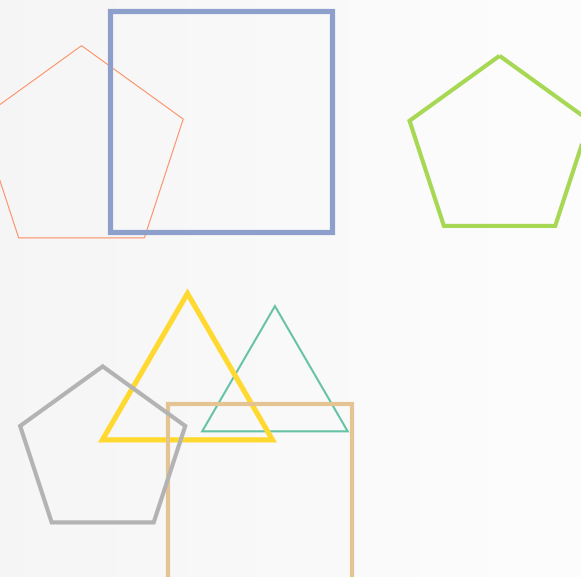[{"shape": "triangle", "thickness": 1, "radius": 0.72, "center": [0.473, 0.325]}, {"shape": "pentagon", "thickness": 0.5, "radius": 0.92, "center": [0.14, 0.736]}, {"shape": "square", "thickness": 2.5, "radius": 0.96, "center": [0.38, 0.788]}, {"shape": "pentagon", "thickness": 2, "radius": 0.81, "center": [0.859, 0.74]}, {"shape": "triangle", "thickness": 2.5, "radius": 0.84, "center": [0.323, 0.322]}, {"shape": "square", "thickness": 2, "radius": 0.79, "center": [0.447, 0.141]}, {"shape": "pentagon", "thickness": 2, "radius": 0.75, "center": [0.177, 0.215]}]